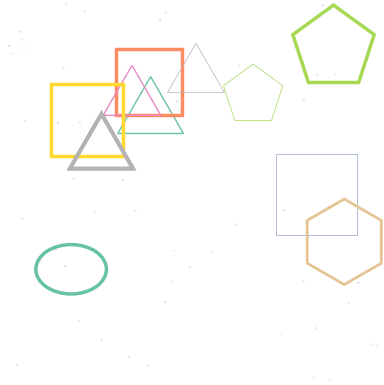[{"shape": "oval", "thickness": 2.5, "radius": 0.46, "center": [0.185, 0.301]}, {"shape": "triangle", "thickness": 1, "radius": 0.49, "center": [0.391, 0.703]}, {"shape": "square", "thickness": 2.5, "radius": 0.43, "center": [0.387, 0.787]}, {"shape": "square", "thickness": 0.5, "radius": 0.52, "center": [0.822, 0.494]}, {"shape": "triangle", "thickness": 1, "radius": 0.43, "center": [0.343, 0.744]}, {"shape": "pentagon", "thickness": 0.5, "radius": 0.41, "center": [0.658, 0.752]}, {"shape": "pentagon", "thickness": 2.5, "radius": 0.56, "center": [0.866, 0.876]}, {"shape": "square", "thickness": 2.5, "radius": 0.47, "center": [0.227, 0.688]}, {"shape": "hexagon", "thickness": 2, "radius": 0.56, "center": [0.894, 0.372]}, {"shape": "triangle", "thickness": 0.5, "radius": 0.43, "center": [0.509, 0.802]}, {"shape": "triangle", "thickness": 3, "radius": 0.47, "center": [0.264, 0.609]}]